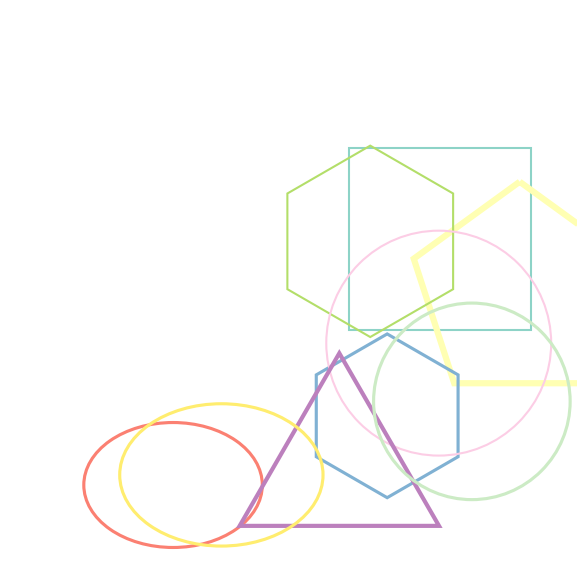[{"shape": "square", "thickness": 1, "radius": 0.79, "center": [0.761, 0.585]}, {"shape": "pentagon", "thickness": 3, "radius": 0.96, "center": [0.9, 0.492]}, {"shape": "oval", "thickness": 1.5, "radius": 0.77, "center": [0.3, 0.159]}, {"shape": "hexagon", "thickness": 1.5, "radius": 0.71, "center": [0.67, 0.279]}, {"shape": "hexagon", "thickness": 1, "radius": 0.83, "center": [0.641, 0.581]}, {"shape": "circle", "thickness": 1, "radius": 0.97, "center": [0.76, 0.405]}, {"shape": "triangle", "thickness": 2, "radius": 1.0, "center": [0.588, 0.188]}, {"shape": "circle", "thickness": 1.5, "radius": 0.85, "center": [0.817, 0.304]}, {"shape": "oval", "thickness": 1.5, "radius": 0.88, "center": [0.383, 0.177]}]